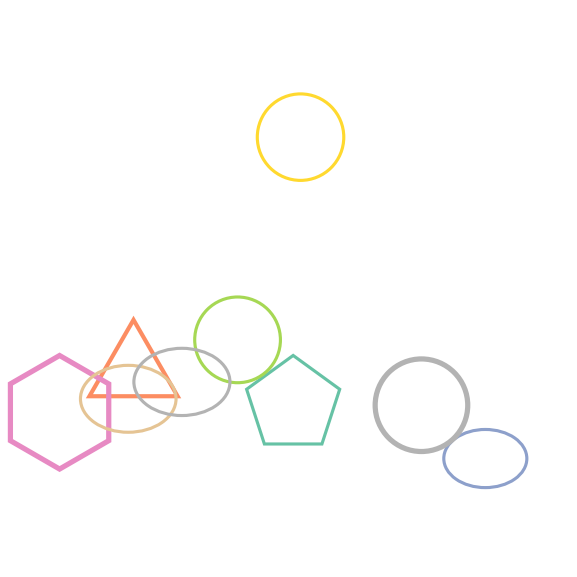[{"shape": "pentagon", "thickness": 1.5, "radius": 0.42, "center": [0.508, 0.299]}, {"shape": "triangle", "thickness": 2, "radius": 0.44, "center": [0.231, 0.357]}, {"shape": "oval", "thickness": 1.5, "radius": 0.36, "center": [0.84, 0.205]}, {"shape": "hexagon", "thickness": 2.5, "radius": 0.49, "center": [0.103, 0.285]}, {"shape": "circle", "thickness": 1.5, "radius": 0.37, "center": [0.411, 0.411]}, {"shape": "circle", "thickness": 1.5, "radius": 0.37, "center": [0.52, 0.762]}, {"shape": "oval", "thickness": 1.5, "radius": 0.41, "center": [0.222, 0.309]}, {"shape": "circle", "thickness": 2.5, "radius": 0.4, "center": [0.73, 0.297]}, {"shape": "oval", "thickness": 1.5, "radius": 0.42, "center": [0.315, 0.338]}]